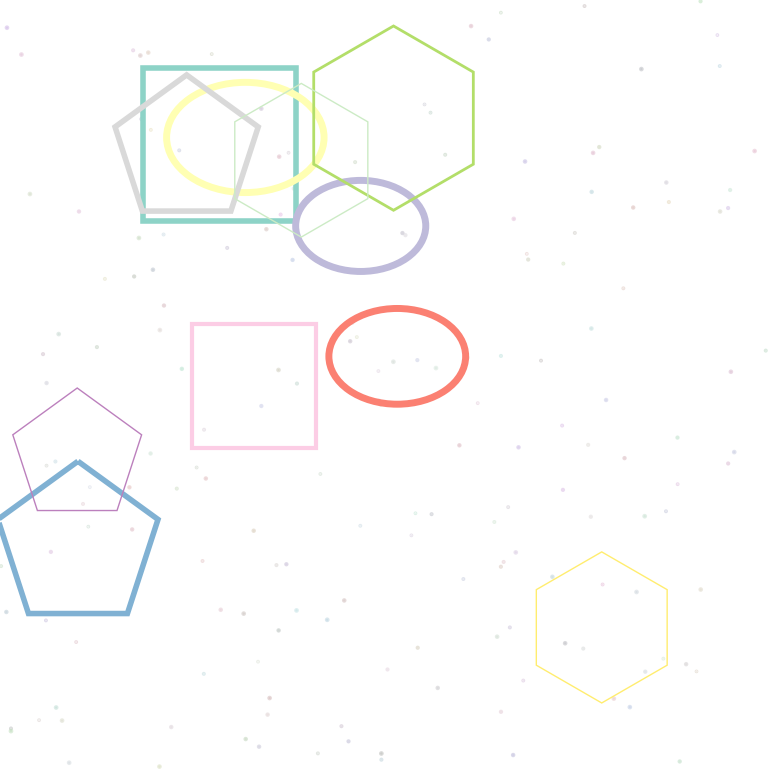[{"shape": "square", "thickness": 2, "radius": 0.5, "center": [0.285, 0.813]}, {"shape": "oval", "thickness": 2.5, "radius": 0.51, "center": [0.319, 0.821]}, {"shape": "oval", "thickness": 2.5, "radius": 0.42, "center": [0.468, 0.707]}, {"shape": "oval", "thickness": 2.5, "radius": 0.44, "center": [0.516, 0.537]}, {"shape": "pentagon", "thickness": 2, "radius": 0.55, "center": [0.101, 0.292]}, {"shape": "hexagon", "thickness": 1, "radius": 0.6, "center": [0.511, 0.847]}, {"shape": "square", "thickness": 1.5, "radius": 0.4, "center": [0.33, 0.499]}, {"shape": "pentagon", "thickness": 2, "radius": 0.49, "center": [0.242, 0.805]}, {"shape": "pentagon", "thickness": 0.5, "radius": 0.44, "center": [0.1, 0.408]}, {"shape": "hexagon", "thickness": 0.5, "radius": 0.5, "center": [0.391, 0.792]}, {"shape": "hexagon", "thickness": 0.5, "radius": 0.49, "center": [0.781, 0.185]}]